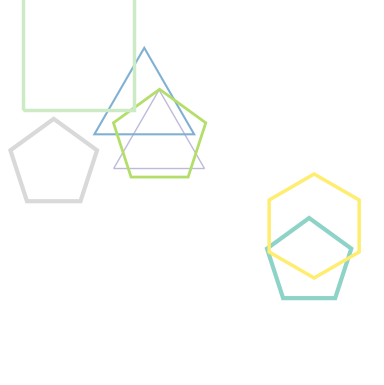[{"shape": "pentagon", "thickness": 3, "radius": 0.58, "center": [0.803, 0.319]}, {"shape": "triangle", "thickness": 1, "radius": 0.68, "center": [0.413, 0.63]}, {"shape": "triangle", "thickness": 1.5, "radius": 0.75, "center": [0.375, 0.726]}, {"shape": "pentagon", "thickness": 2, "radius": 0.63, "center": [0.415, 0.642]}, {"shape": "pentagon", "thickness": 3, "radius": 0.59, "center": [0.14, 0.573]}, {"shape": "square", "thickness": 2.5, "radius": 0.72, "center": [0.203, 0.86]}, {"shape": "hexagon", "thickness": 2.5, "radius": 0.67, "center": [0.816, 0.413]}]